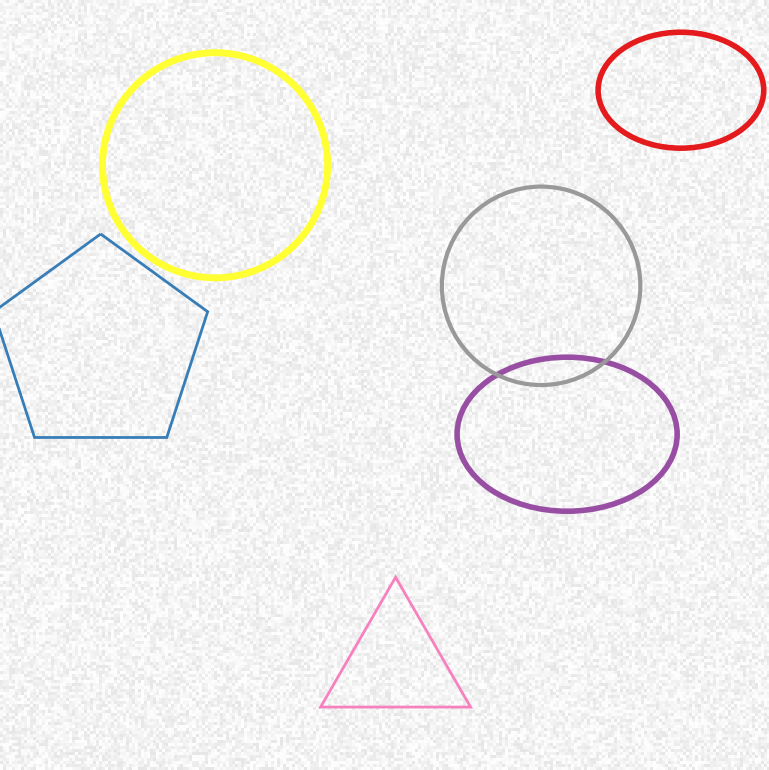[{"shape": "oval", "thickness": 2, "radius": 0.54, "center": [0.884, 0.883]}, {"shape": "pentagon", "thickness": 1, "radius": 0.73, "center": [0.131, 0.55]}, {"shape": "oval", "thickness": 2, "radius": 0.71, "center": [0.737, 0.436]}, {"shape": "circle", "thickness": 2.5, "radius": 0.73, "center": [0.279, 0.785]}, {"shape": "triangle", "thickness": 1, "radius": 0.56, "center": [0.514, 0.138]}, {"shape": "circle", "thickness": 1.5, "radius": 0.64, "center": [0.703, 0.629]}]